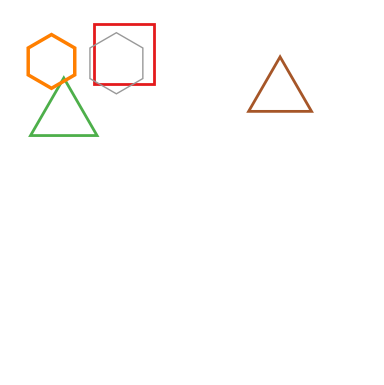[{"shape": "square", "thickness": 2, "radius": 0.39, "center": [0.323, 0.859]}, {"shape": "triangle", "thickness": 2, "radius": 0.5, "center": [0.166, 0.698]}, {"shape": "hexagon", "thickness": 2.5, "radius": 0.35, "center": [0.134, 0.84]}, {"shape": "triangle", "thickness": 2, "radius": 0.47, "center": [0.727, 0.758]}, {"shape": "hexagon", "thickness": 1, "radius": 0.4, "center": [0.302, 0.836]}]